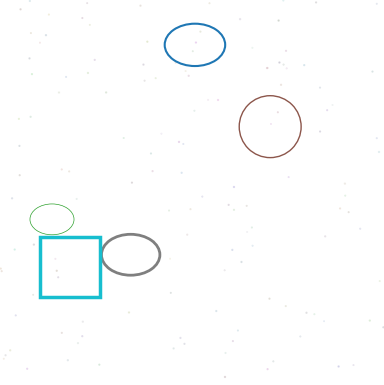[{"shape": "oval", "thickness": 1.5, "radius": 0.39, "center": [0.506, 0.883]}, {"shape": "oval", "thickness": 0.5, "radius": 0.29, "center": [0.135, 0.43]}, {"shape": "circle", "thickness": 1, "radius": 0.4, "center": [0.702, 0.671]}, {"shape": "oval", "thickness": 2, "radius": 0.38, "center": [0.339, 0.338]}, {"shape": "square", "thickness": 2.5, "radius": 0.39, "center": [0.181, 0.308]}]